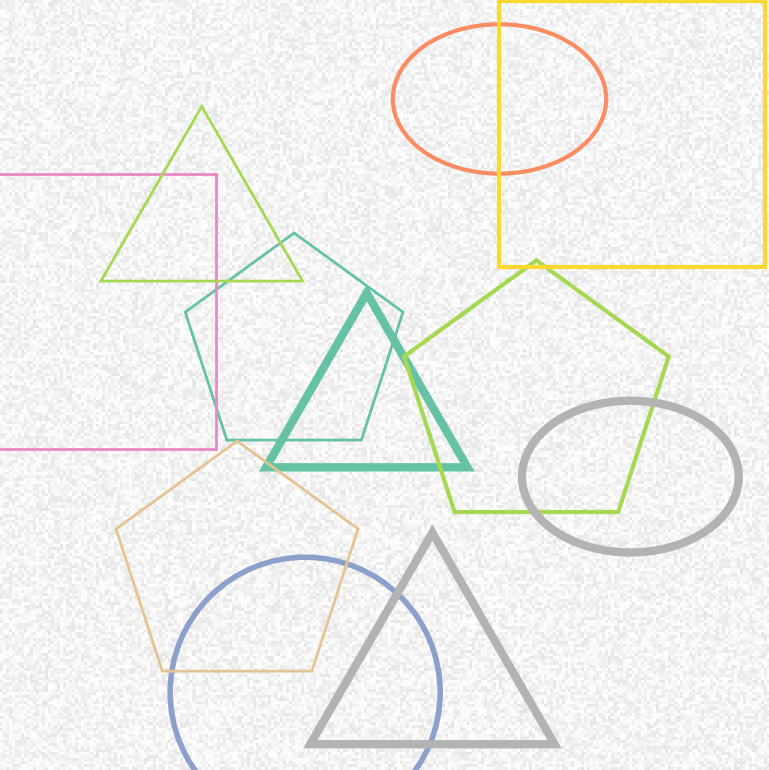[{"shape": "pentagon", "thickness": 1, "radius": 0.74, "center": [0.382, 0.549]}, {"shape": "triangle", "thickness": 3, "radius": 0.75, "center": [0.476, 0.469]}, {"shape": "oval", "thickness": 1.5, "radius": 0.69, "center": [0.649, 0.871]}, {"shape": "circle", "thickness": 2, "radius": 0.88, "center": [0.396, 0.101]}, {"shape": "square", "thickness": 1, "radius": 0.89, "center": [0.102, 0.595]}, {"shape": "pentagon", "thickness": 1.5, "radius": 0.9, "center": [0.697, 0.481]}, {"shape": "triangle", "thickness": 1, "radius": 0.76, "center": [0.262, 0.711]}, {"shape": "square", "thickness": 1.5, "radius": 0.86, "center": [0.82, 0.826]}, {"shape": "pentagon", "thickness": 1, "radius": 0.83, "center": [0.308, 0.262]}, {"shape": "triangle", "thickness": 3, "radius": 0.92, "center": [0.562, 0.125]}, {"shape": "oval", "thickness": 3, "radius": 0.7, "center": [0.819, 0.381]}]